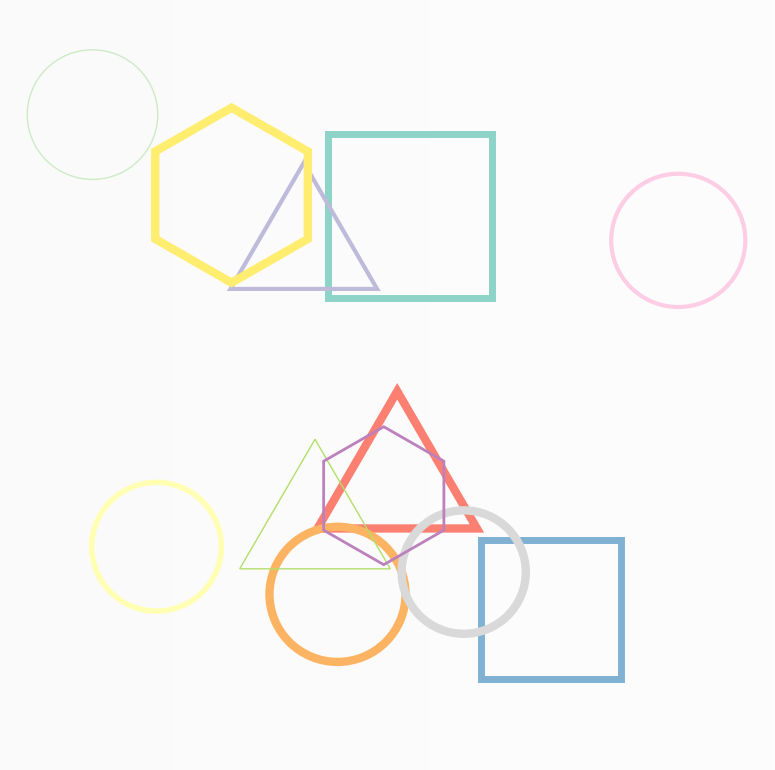[{"shape": "square", "thickness": 2.5, "radius": 0.53, "center": [0.529, 0.719]}, {"shape": "circle", "thickness": 2, "radius": 0.42, "center": [0.202, 0.29]}, {"shape": "triangle", "thickness": 1.5, "radius": 0.55, "center": [0.392, 0.679]}, {"shape": "triangle", "thickness": 3, "radius": 0.59, "center": [0.513, 0.373]}, {"shape": "square", "thickness": 2.5, "radius": 0.45, "center": [0.71, 0.209]}, {"shape": "circle", "thickness": 3, "radius": 0.44, "center": [0.436, 0.228]}, {"shape": "triangle", "thickness": 0.5, "radius": 0.56, "center": [0.406, 0.317]}, {"shape": "circle", "thickness": 1.5, "radius": 0.43, "center": [0.875, 0.688]}, {"shape": "circle", "thickness": 3, "radius": 0.4, "center": [0.598, 0.257]}, {"shape": "hexagon", "thickness": 1, "radius": 0.45, "center": [0.495, 0.356]}, {"shape": "circle", "thickness": 0.5, "radius": 0.42, "center": [0.119, 0.851]}, {"shape": "hexagon", "thickness": 3, "radius": 0.57, "center": [0.299, 0.746]}]